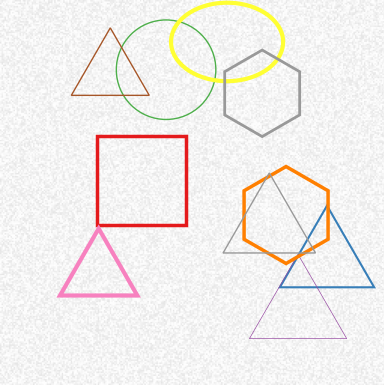[{"shape": "square", "thickness": 2.5, "radius": 0.58, "center": [0.368, 0.532]}, {"shape": "triangle", "thickness": 1.5, "radius": 0.71, "center": [0.849, 0.324]}, {"shape": "circle", "thickness": 1, "radius": 0.65, "center": [0.431, 0.819]}, {"shape": "triangle", "thickness": 0.5, "radius": 0.73, "center": [0.774, 0.193]}, {"shape": "hexagon", "thickness": 2.5, "radius": 0.63, "center": [0.743, 0.442]}, {"shape": "oval", "thickness": 3, "radius": 0.73, "center": [0.59, 0.891]}, {"shape": "triangle", "thickness": 1, "radius": 0.58, "center": [0.286, 0.811]}, {"shape": "triangle", "thickness": 3, "radius": 0.58, "center": [0.256, 0.29]}, {"shape": "triangle", "thickness": 1, "radius": 0.69, "center": [0.699, 0.412]}, {"shape": "hexagon", "thickness": 2, "radius": 0.56, "center": [0.681, 0.758]}]